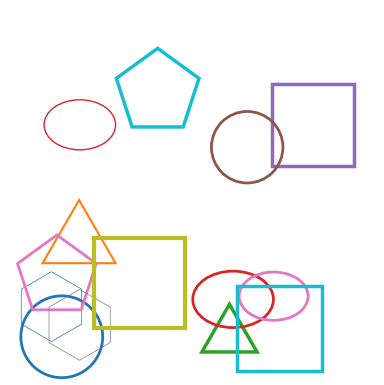[{"shape": "circle", "thickness": 2, "radius": 0.53, "center": [0.16, 0.125]}, {"shape": "hexagon", "thickness": 0.5, "radius": 0.45, "center": [0.134, 0.204]}, {"shape": "triangle", "thickness": 1.5, "radius": 0.55, "center": [0.205, 0.371]}, {"shape": "triangle", "thickness": 2.5, "radius": 0.41, "center": [0.596, 0.127]}, {"shape": "oval", "thickness": 1, "radius": 0.46, "center": [0.207, 0.676]}, {"shape": "oval", "thickness": 2, "radius": 0.52, "center": [0.605, 0.222]}, {"shape": "square", "thickness": 2.5, "radius": 0.53, "center": [0.813, 0.675]}, {"shape": "circle", "thickness": 2, "radius": 0.46, "center": [0.642, 0.618]}, {"shape": "oval", "thickness": 2, "radius": 0.45, "center": [0.711, 0.231]}, {"shape": "pentagon", "thickness": 2, "radius": 0.54, "center": [0.148, 0.282]}, {"shape": "hexagon", "thickness": 0.5, "radius": 0.46, "center": [0.207, 0.156]}, {"shape": "square", "thickness": 3, "radius": 0.59, "center": [0.362, 0.265]}, {"shape": "pentagon", "thickness": 2.5, "radius": 0.56, "center": [0.41, 0.762]}, {"shape": "square", "thickness": 2.5, "radius": 0.55, "center": [0.727, 0.147]}]